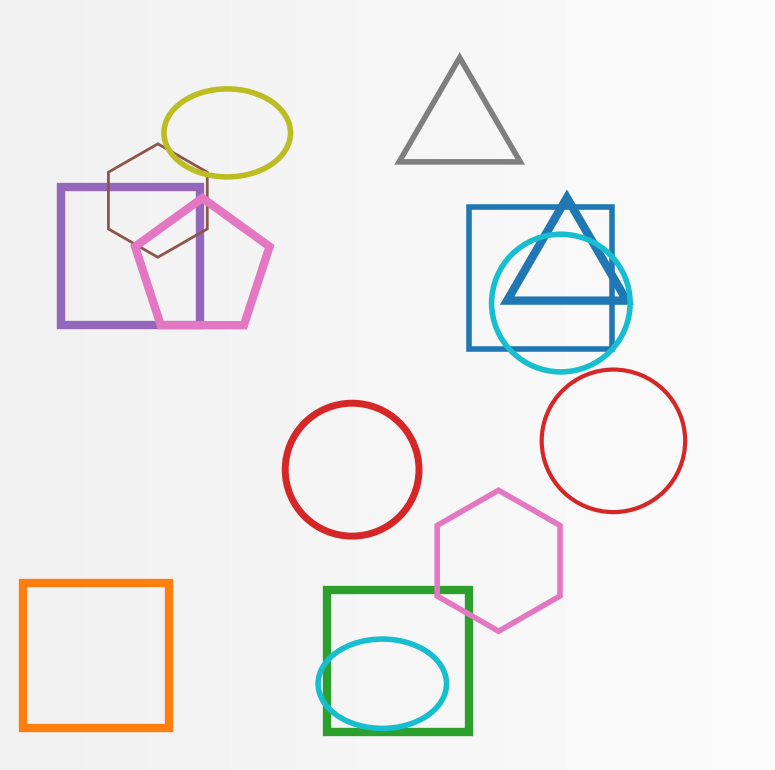[{"shape": "triangle", "thickness": 3, "radius": 0.45, "center": [0.731, 0.654]}, {"shape": "square", "thickness": 2, "radius": 0.46, "center": [0.697, 0.639]}, {"shape": "square", "thickness": 3, "radius": 0.47, "center": [0.124, 0.149]}, {"shape": "square", "thickness": 3, "radius": 0.46, "center": [0.514, 0.142]}, {"shape": "circle", "thickness": 2.5, "radius": 0.43, "center": [0.454, 0.39]}, {"shape": "circle", "thickness": 1.5, "radius": 0.46, "center": [0.792, 0.427]}, {"shape": "square", "thickness": 3, "radius": 0.45, "center": [0.168, 0.667]}, {"shape": "hexagon", "thickness": 1, "radius": 0.37, "center": [0.204, 0.74]}, {"shape": "hexagon", "thickness": 2, "radius": 0.46, "center": [0.643, 0.272]}, {"shape": "pentagon", "thickness": 3, "radius": 0.46, "center": [0.261, 0.652]}, {"shape": "triangle", "thickness": 2, "radius": 0.45, "center": [0.593, 0.835]}, {"shape": "oval", "thickness": 2, "radius": 0.41, "center": [0.293, 0.827]}, {"shape": "circle", "thickness": 2, "radius": 0.45, "center": [0.724, 0.606]}, {"shape": "oval", "thickness": 2, "radius": 0.41, "center": [0.493, 0.112]}]